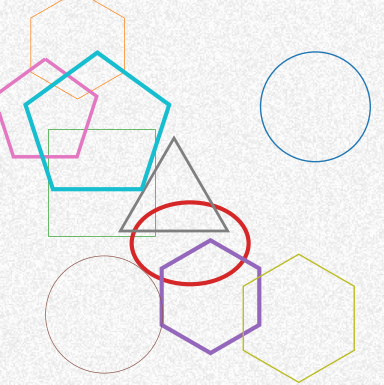[{"shape": "circle", "thickness": 1, "radius": 0.71, "center": [0.819, 0.723]}, {"shape": "hexagon", "thickness": 0.5, "radius": 0.7, "center": [0.202, 0.883]}, {"shape": "square", "thickness": 0.5, "radius": 0.7, "center": [0.263, 0.527]}, {"shape": "oval", "thickness": 3, "radius": 0.76, "center": [0.494, 0.368]}, {"shape": "hexagon", "thickness": 3, "radius": 0.73, "center": [0.547, 0.229]}, {"shape": "circle", "thickness": 0.5, "radius": 0.76, "center": [0.271, 0.183]}, {"shape": "pentagon", "thickness": 2.5, "radius": 0.7, "center": [0.118, 0.706]}, {"shape": "triangle", "thickness": 2, "radius": 0.8, "center": [0.452, 0.481]}, {"shape": "hexagon", "thickness": 1, "radius": 0.83, "center": [0.776, 0.173]}, {"shape": "pentagon", "thickness": 3, "radius": 0.98, "center": [0.253, 0.667]}]